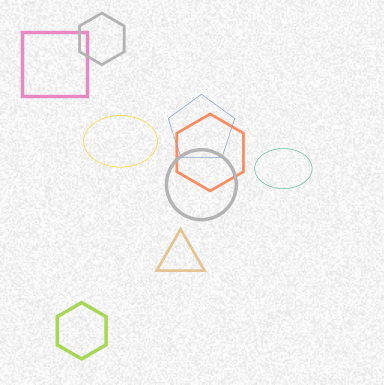[{"shape": "oval", "thickness": 0.5, "radius": 0.37, "center": [0.736, 0.562]}, {"shape": "hexagon", "thickness": 2, "radius": 0.5, "center": [0.546, 0.604]}, {"shape": "pentagon", "thickness": 0.5, "radius": 0.45, "center": [0.523, 0.664]}, {"shape": "square", "thickness": 2.5, "radius": 0.42, "center": [0.141, 0.834]}, {"shape": "hexagon", "thickness": 2.5, "radius": 0.37, "center": [0.212, 0.141]}, {"shape": "oval", "thickness": 0.5, "radius": 0.48, "center": [0.313, 0.633]}, {"shape": "triangle", "thickness": 2, "radius": 0.36, "center": [0.469, 0.333]}, {"shape": "circle", "thickness": 2.5, "radius": 0.45, "center": [0.523, 0.52]}, {"shape": "hexagon", "thickness": 2, "radius": 0.33, "center": [0.265, 0.899]}]